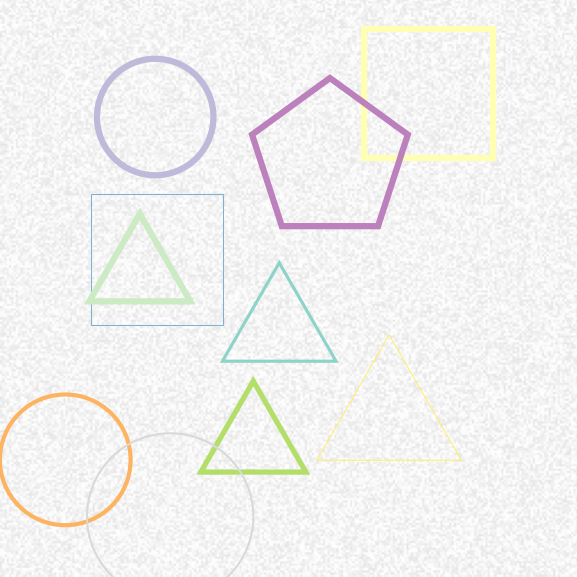[{"shape": "triangle", "thickness": 1.5, "radius": 0.57, "center": [0.484, 0.43]}, {"shape": "square", "thickness": 3, "radius": 0.56, "center": [0.742, 0.837]}, {"shape": "circle", "thickness": 3, "radius": 0.5, "center": [0.269, 0.796]}, {"shape": "square", "thickness": 0.5, "radius": 0.57, "center": [0.272, 0.549]}, {"shape": "circle", "thickness": 2, "radius": 0.57, "center": [0.113, 0.203]}, {"shape": "triangle", "thickness": 2.5, "radius": 0.53, "center": [0.439, 0.234]}, {"shape": "circle", "thickness": 1, "radius": 0.72, "center": [0.295, 0.105]}, {"shape": "pentagon", "thickness": 3, "radius": 0.71, "center": [0.571, 0.722]}, {"shape": "triangle", "thickness": 3, "radius": 0.5, "center": [0.242, 0.528]}, {"shape": "triangle", "thickness": 0.5, "radius": 0.72, "center": [0.674, 0.275]}]